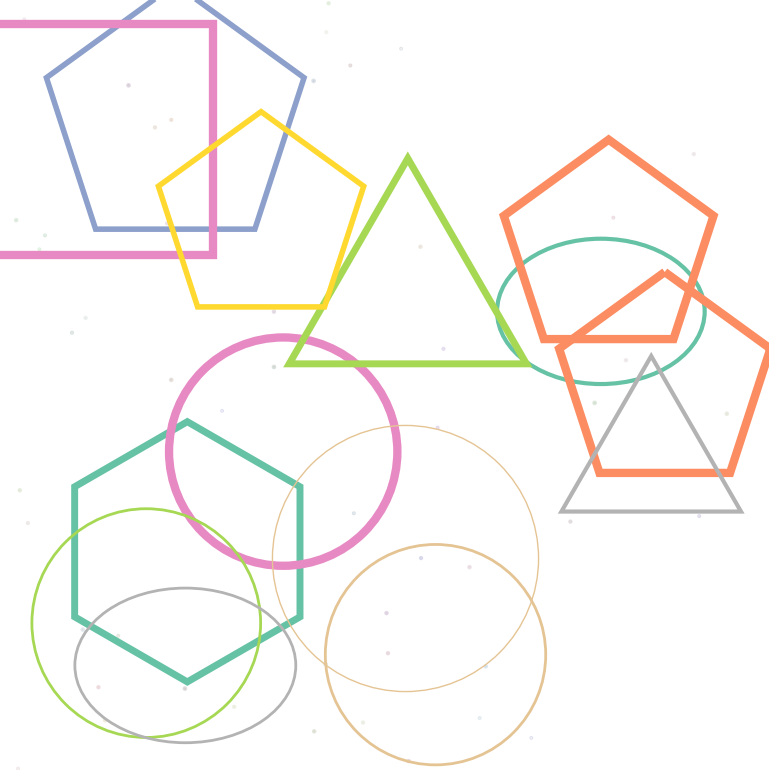[{"shape": "hexagon", "thickness": 2.5, "radius": 0.84, "center": [0.243, 0.283]}, {"shape": "oval", "thickness": 1.5, "radius": 0.67, "center": [0.78, 0.596]}, {"shape": "pentagon", "thickness": 3, "radius": 0.72, "center": [0.863, 0.503]}, {"shape": "pentagon", "thickness": 3, "radius": 0.72, "center": [0.79, 0.675]}, {"shape": "pentagon", "thickness": 2, "radius": 0.88, "center": [0.228, 0.845]}, {"shape": "square", "thickness": 3, "radius": 0.75, "center": [0.127, 0.819]}, {"shape": "circle", "thickness": 3, "radius": 0.74, "center": [0.368, 0.413]}, {"shape": "circle", "thickness": 1, "radius": 0.74, "center": [0.19, 0.191]}, {"shape": "triangle", "thickness": 2.5, "radius": 0.89, "center": [0.53, 0.616]}, {"shape": "pentagon", "thickness": 2, "radius": 0.7, "center": [0.339, 0.715]}, {"shape": "circle", "thickness": 1, "radius": 0.72, "center": [0.566, 0.15]}, {"shape": "circle", "thickness": 0.5, "radius": 0.86, "center": [0.527, 0.275]}, {"shape": "triangle", "thickness": 1.5, "radius": 0.67, "center": [0.846, 0.403]}, {"shape": "oval", "thickness": 1, "radius": 0.72, "center": [0.241, 0.136]}]